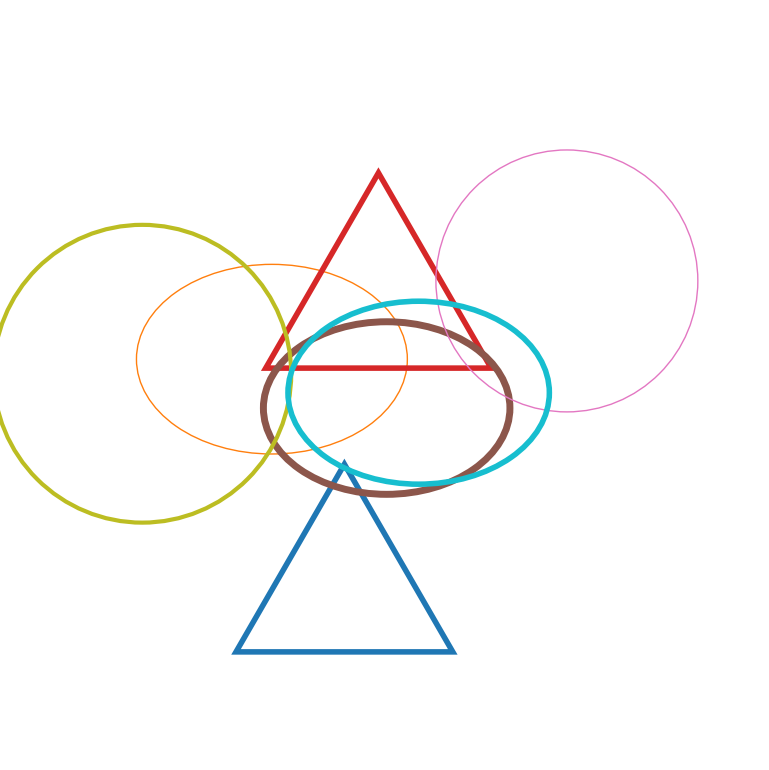[{"shape": "triangle", "thickness": 2, "radius": 0.81, "center": [0.447, 0.235]}, {"shape": "oval", "thickness": 0.5, "radius": 0.88, "center": [0.353, 0.534]}, {"shape": "triangle", "thickness": 2, "radius": 0.85, "center": [0.491, 0.606]}, {"shape": "oval", "thickness": 2.5, "radius": 0.8, "center": [0.502, 0.47]}, {"shape": "circle", "thickness": 0.5, "radius": 0.85, "center": [0.736, 0.635]}, {"shape": "circle", "thickness": 1.5, "radius": 0.97, "center": [0.185, 0.515]}, {"shape": "oval", "thickness": 2, "radius": 0.85, "center": [0.544, 0.49]}]